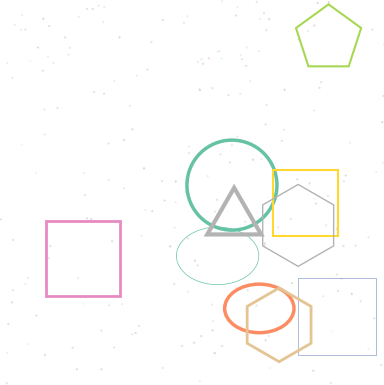[{"shape": "circle", "thickness": 2.5, "radius": 0.58, "center": [0.602, 0.519]}, {"shape": "oval", "thickness": 0.5, "radius": 0.53, "center": [0.565, 0.335]}, {"shape": "oval", "thickness": 2.5, "radius": 0.45, "center": [0.674, 0.199]}, {"shape": "square", "thickness": 0.5, "radius": 0.5, "center": [0.875, 0.177]}, {"shape": "square", "thickness": 2, "radius": 0.49, "center": [0.215, 0.328]}, {"shape": "pentagon", "thickness": 1.5, "radius": 0.45, "center": [0.853, 0.9]}, {"shape": "square", "thickness": 1.5, "radius": 0.43, "center": [0.794, 0.473]}, {"shape": "hexagon", "thickness": 2, "radius": 0.48, "center": [0.725, 0.156]}, {"shape": "triangle", "thickness": 3, "radius": 0.4, "center": [0.608, 0.431]}, {"shape": "hexagon", "thickness": 1, "radius": 0.53, "center": [0.774, 0.415]}]